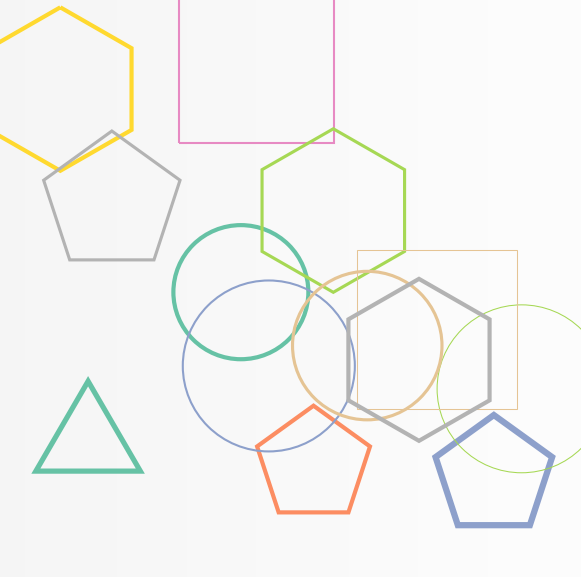[{"shape": "circle", "thickness": 2, "radius": 0.58, "center": [0.414, 0.493]}, {"shape": "triangle", "thickness": 2.5, "radius": 0.52, "center": [0.152, 0.235]}, {"shape": "pentagon", "thickness": 2, "radius": 0.51, "center": [0.539, 0.194]}, {"shape": "pentagon", "thickness": 3, "radius": 0.53, "center": [0.85, 0.175]}, {"shape": "circle", "thickness": 1, "radius": 0.74, "center": [0.462, 0.365]}, {"shape": "square", "thickness": 1, "radius": 0.67, "center": [0.441, 0.884]}, {"shape": "circle", "thickness": 0.5, "radius": 0.73, "center": [0.897, 0.326]}, {"shape": "hexagon", "thickness": 1.5, "radius": 0.71, "center": [0.573, 0.635]}, {"shape": "hexagon", "thickness": 2, "radius": 0.71, "center": [0.104, 0.845]}, {"shape": "circle", "thickness": 1.5, "radius": 0.64, "center": [0.632, 0.401]}, {"shape": "square", "thickness": 0.5, "radius": 0.69, "center": [0.752, 0.429]}, {"shape": "hexagon", "thickness": 2, "radius": 0.7, "center": [0.721, 0.376]}, {"shape": "pentagon", "thickness": 1.5, "radius": 0.62, "center": [0.192, 0.649]}]